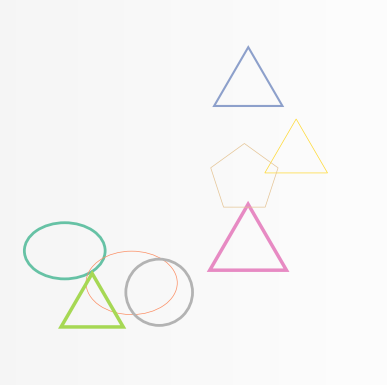[{"shape": "oval", "thickness": 2, "radius": 0.52, "center": [0.167, 0.349]}, {"shape": "oval", "thickness": 0.5, "radius": 0.59, "center": [0.34, 0.265]}, {"shape": "triangle", "thickness": 1.5, "radius": 0.51, "center": [0.641, 0.776]}, {"shape": "triangle", "thickness": 2.5, "radius": 0.57, "center": [0.64, 0.355]}, {"shape": "triangle", "thickness": 2.5, "radius": 0.46, "center": [0.238, 0.197]}, {"shape": "triangle", "thickness": 0.5, "radius": 0.47, "center": [0.764, 0.598]}, {"shape": "pentagon", "thickness": 0.5, "radius": 0.46, "center": [0.631, 0.536]}, {"shape": "circle", "thickness": 2, "radius": 0.43, "center": [0.411, 0.241]}]